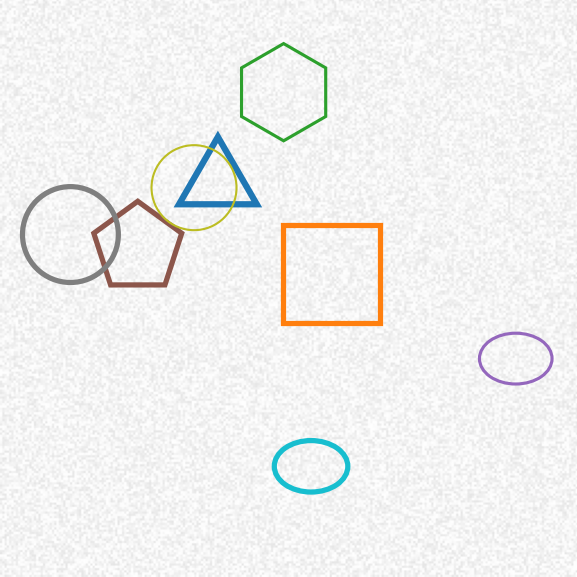[{"shape": "triangle", "thickness": 3, "radius": 0.39, "center": [0.377, 0.684]}, {"shape": "square", "thickness": 2.5, "radius": 0.42, "center": [0.574, 0.525]}, {"shape": "hexagon", "thickness": 1.5, "radius": 0.42, "center": [0.491, 0.839]}, {"shape": "oval", "thickness": 1.5, "radius": 0.31, "center": [0.893, 0.378]}, {"shape": "pentagon", "thickness": 2.5, "radius": 0.4, "center": [0.239, 0.571]}, {"shape": "circle", "thickness": 2.5, "radius": 0.42, "center": [0.122, 0.593]}, {"shape": "circle", "thickness": 1, "radius": 0.37, "center": [0.336, 0.674]}, {"shape": "oval", "thickness": 2.5, "radius": 0.32, "center": [0.539, 0.192]}]